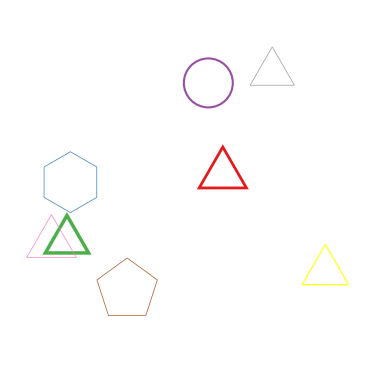[{"shape": "triangle", "thickness": 2, "radius": 0.35, "center": [0.579, 0.547]}, {"shape": "hexagon", "thickness": 0.5, "radius": 0.4, "center": [0.183, 0.527]}, {"shape": "triangle", "thickness": 2.5, "radius": 0.32, "center": [0.174, 0.375]}, {"shape": "circle", "thickness": 1.5, "radius": 0.32, "center": [0.541, 0.785]}, {"shape": "triangle", "thickness": 1, "radius": 0.35, "center": [0.845, 0.295]}, {"shape": "pentagon", "thickness": 0.5, "radius": 0.41, "center": [0.33, 0.247]}, {"shape": "triangle", "thickness": 0.5, "radius": 0.37, "center": [0.134, 0.368]}, {"shape": "triangle", "thickness": 0.5, "radius": 0.33, "center": [0.707, 0.812]}]